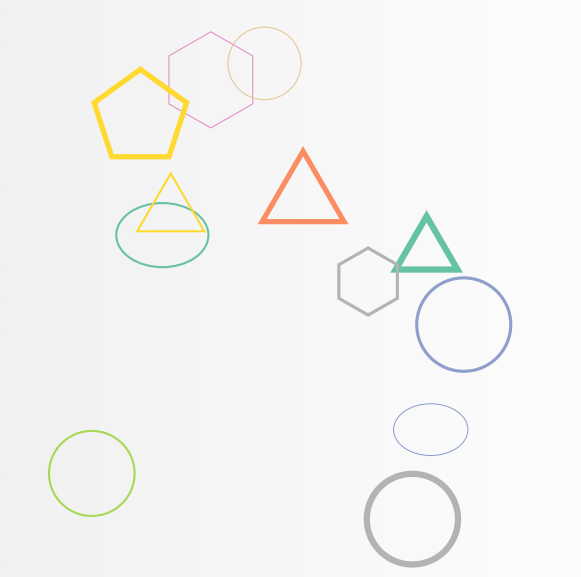[{"shape": "triangle", "thickness": 3, "radius": 0.31, "center": [0.734, 0.563]}, {"shape": "oval", "thickness": 1, "radius": 0.4, "center": [0.279, 0.592]}, {"shape": "triangle", "thickness": 2.5, "radius": 0.41, "center": [0.521, 0.656]}, {"shape": "oval", "thickness": 0.5, "radius": 0.32, "center": [0.741, 0.255]}, {"shape": "circle", "thickness": 1.5, "radius": 0.4, "center": [0.798, 0.437]}, {"shape": "hexagon", "thickness": 0.5, "radius": 0.42, "center": [0.363, 0.861]}, {"shape": "circle", "thickness": 1, "radius": 0.37, "center": [0.158, 0.179]}, {"shape": "pentagon", "thickness": 2.5, "radius": 0.42, "center": [0.241, 0.795]}, {"shape": "triangle", "thickness": 1, "radius": 0.33, "center": [0.294, 0.632]}, {"shape": "circle", "thickness": 0.5, "radius": 0.31, "center": [0.455, 0.889]}, {"shape": "circle", "thickness": 3, "radius": 0.39, "center": [0.71, 0.1]}, {"shape": "hexagon", "thickness": 1.5, "radius": 0.29, "center": [0.633, 0.512]}]